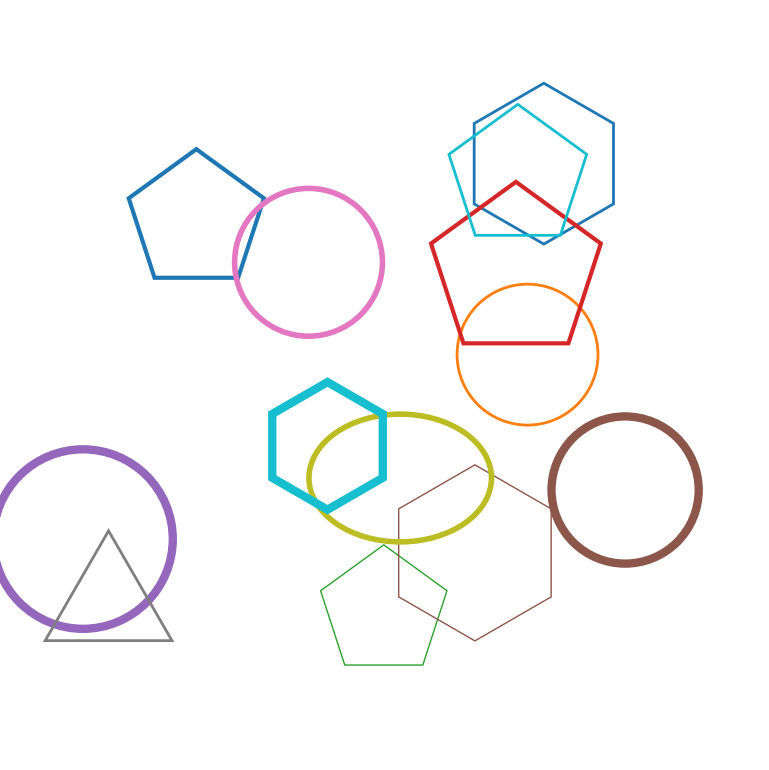[{"shape": "pentagon", "thickness": 1.5, "radius": 0.46, "center": [0.255, 0.714]}, {"shape": "hexagon", "thickness": 1, "radius": 0.52, "center": [0.706, 0.787]}, {"shape": "circle", "thickness": 1, "radius": 0.46, "center": [0.685, 0.539]}, {"shape": "pentagon", "thickness": 0.5, "radius": 0.43, "center": [0.498, 0.206]}, {"shape": "pentagon", "thickness": 1.5, "radius": 0.58, "center": [0.67, 0.648]}, {"shape": "circle", "thickness": 3, "radius": 0.58, "center": [0.108, 0.3]}, {"shape": "circle", "thickness": 3, "radius": 0.48, "center": [0.812, 0.364]}, {"shape": "hexagon", "thickness": 0.5, "radius": 0.57, "center": [0.617, 0.282]}, {"shape": "circle", "thickness": 2, "radius": 0.48, "center": [0.401, 0.659]}, {"shape": "triangle", "thickness": 1, "radius": 0.48, "center": [0.141, 0.216]}, {"shape": "oval", "thickness": 2, "radius": 0.59, "center": [0.52, 0.379]}, {"shape": "pentagon", "thickness": 1, "radius": 0.47, "center": [0.672, 0.77]}, {"shape": "hexagon", "thickness": 3, "radius": 0.41, "center": [0.425, 0.421]}]